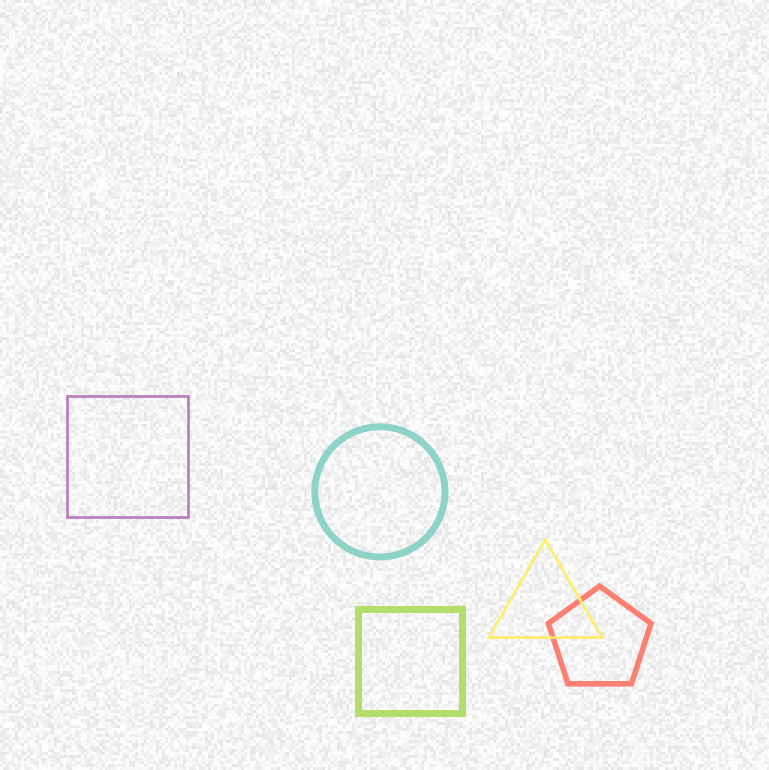[{"shape": "circle", "thickness": 2.5, "radius": 0.42, "center": [0.493, 0.361]}, {"shape": "pentagon", "thickness": 2, "radius": 0.35, "center": [0.779, 0.169]}, {"shape": "square", "thickness": 2.5, "radius": 0.34, "center": [0.532, 0.141]}, {"shape": "square", "thickness": 1, "radius": 0.39, "center": [0.166, 0.407]}, {"shape": "triangle", "thickness": 1, "radius": 0.42, "center": [0.708, 0.214]}]